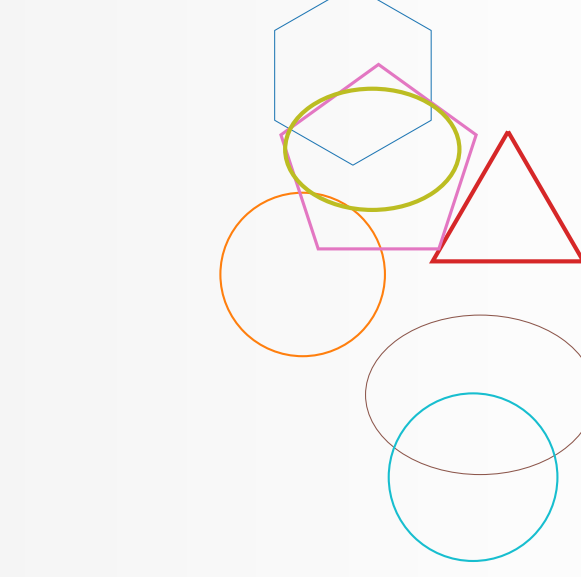[{"shape": "hexagon", "thickness": 0.5, "radius": 0.78, "center": [0.607, 0.869]}, {"shape": "circle", "thickness": 1, "radius": 0.71, "center": [0.521, 0.524]}, {"shape": "triangle", "thickness": 2, "radius": 0.75, "center": [0.874, 0.621]}, {"shape": "oval", "thickness": 0.5, "radius": 0.99, "center": [0.826, 0.315]}, {"shape": "pentagon", "thickness": 1.5, "radius": 0.88, "center": [0.651, 0.711]}, {"shape": "oval", "thickness": 2, "radius": 0.75, "center": [0.64, 0.741]}, {"shape": "circle", "thickness": 1, "radius": 0.73, "center": [0.814, 0.173]}]